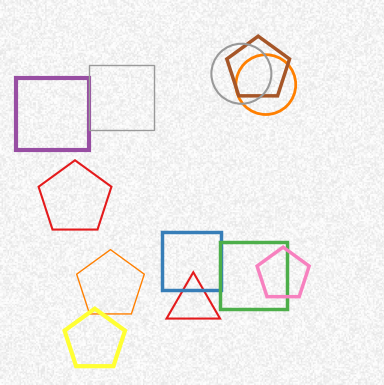[{"shape": "triangle", "thickness": 1.5, "radius": 0.4, "center": [0.502, 0.213]}, {"shape": "pentagon", "thickness": 1.5, "radius": 0.5, "center": [0.195, 0.484]}, {"shape": "square", "thickness": 2.5, "radius": 0.38, "center": [0.498, 0.322]}, {"shape": "square", "thickness": 2.5, "radius": 0.43, "center": [0.659, 0.284]}, {"shape": "square", "thickness": 3, "radius": 0.47, "center": [0.136, 0.704]}, {"shape": "pentagon", "thickness": 1, "radius": 0.46, "center": [0.287, 0.259]}, {"shape": "circle", "thickness": 2, "radius": 0.39, "center": [0.69, 0.78]}, {"shape": "pentagon", "thickness": 3, "radius": 0.41, "center": [0.246, 0.116]}, {"shape": "pentagon", "thickness": 2.5, "radius": 0.43, "center": [0.671, 0.82]}, {"shape": "pentagon", "thickness": 2.5, "radius": 0.36, "center": [0.735, 0.287]}, {"shape": "circle", "thickness": 1.5, "radius": 0.39, "center": [0.627, 0.808]}, {"shape": "square", "thickness": 1, "radius": 0.42, "center": [0.316, 0.747]}]